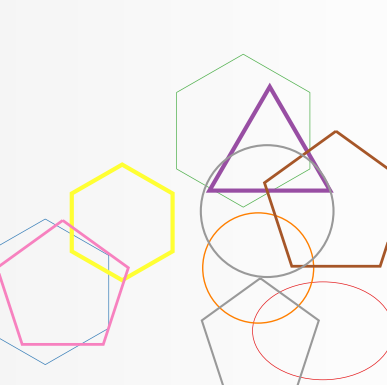[{"shape": "oval", "thickness": 0.5, "radius": 0.91, "center": [0.833, 0.141]}, {"shape": "hexagon", "thickness": 0.5, "radius": 0.95, "center": [0.117, 0.242]}, {"shape": "hexagon", "thickness": 0.5, "radius": 0.99, "center": [0.628, 0.661]}, {"shape": "triangle", "thickness": 3, "radius": 0.9, "center": [0.696, 0.595]}, {"shape": "circle", "thickness": 1, "radius": 0.72, "center": [0.666, 0.304]}, {"shape": "hexagon", "thickness": 3, "radius": 0.75, "center": [0.315, 0.422]}, {"shape": "pentagon", "thickness": 2, "radius": 0.97, "center": [0.867, 0.465]}, {"shape": "pentagon", "thickness": 2, "radius": 0.89, "center": [0.162, 0.25]}, {"shape": "pentagon", "thickness": 1.5, "radius": 0.79, "center": [0.672, 0.119]}, {"shape": "circle", "thickness": 1.5, "radius": 0.86, "center": [0.689, 0.452]}]